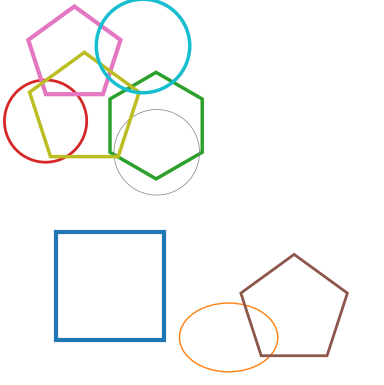[{"shape": "square", "thickness": 3, "radius": 0.7, "center": [0.286, 0.256]}, {"shape": "oval", "thickness": 1, "radius": 0.64, "center": [0.594, 0.124]}, {"shape": "hexagon", "thickness": 2.5, "radius": 0.69, "center": [0.406, 0.674]}, {"shape": "circle", "thickness": 2, "radius": 0.53, "center": [0.118, 0.685]}, {"shape": "pentagon", "thickness": 2, "radius": 0.73, "center": [0.764, 0.194]}, {"shape": "pentagon", "thickness": 3, "radius": 0.63, "center": [0.193, 0.857]}, {"shape": "circle", "thickness": 0.5, "radius": 0.56, "center": [0.407, 0.604]}, {"shape": "pentagon", "thickness": 2.5, "radius": 0.75, "center": [0.219, 0.714]}, {"shape": "circle", "thickness": 2.5, "radius": 0.61, "center": [0.371, 0.881]}]